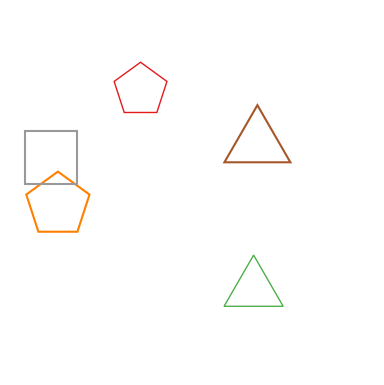[{"shape": "pentagon", "thickness": 1, "radius": 0.36, "center": [0.365, 0.766]}, {"shape": "triangle", "thickness": 1, "radius": 0.44, "center": [0.659, 0.249]}, {"shape": "pentagon", "thickness": 1.5, "radius": 0.43, "center": [0.15, 0.468]}, {"shape": "triangle", "thickness": 1.5, "radius": 0.49, "center": [0.669, 0.628]}, {"shape": "square", "thickness": 1.5, "radius": 0.34, "center": [0.133, 0.591]}]